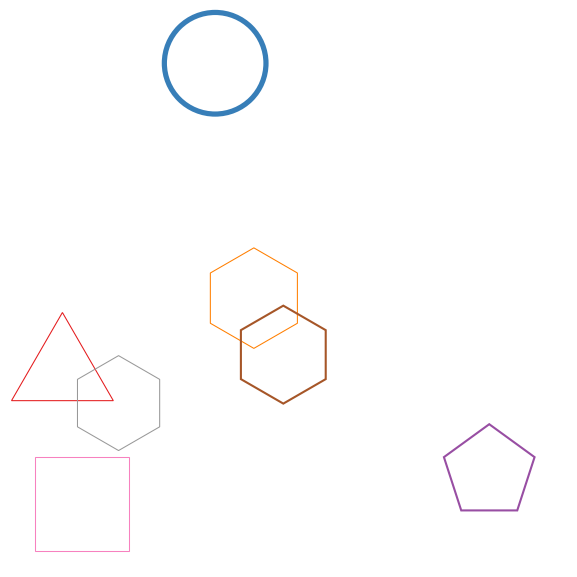[{"shape": "triangle", "thickness": 0.5, "radius": 0.51, "center": [0.108, 0.356]}, {"shape": "circle", "thickness": 2.5, "radius": 0.44, "center": [0.373, 0.89]}, {"shape": "pentagon", "thickness": 1, "radius": 0.41, "center": [0.847, 0.182]}, {"shape": "hexagon", "thickness": 0.5, "radius": 0.44, "center": [0.44, 0.483]}, {"shape": "hexagon", "thickness": 1, "radius": 0.42, "center": [0.491, 0.385]}, {"shape": "square", "thickness": 0.5, "radius": 0.41, "center": [0.142, 0.127]}, {"shape": "hexagon", "thickness": 0.5, "radius": 0.41, "center": [0.205, 0.301]}]